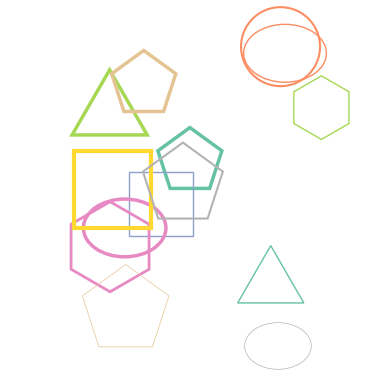[{"shape": "pentagon", "thickness": 2.5, "radius": 0.44, "center": [0.493, 0.581]}, {"shape": "triangle", "thickness": 1, "radius": 0.5, "center": [0.703, 0.263]}, {"shape": "oval", "thickness": 1, "radius": 0.54, "center": [0.74, 0.862]}, {"shape": "circle", "thickness": 1.5, "radius": 0.51, "center": [0.729, 0.879]}, {"shape": "square", "thickness": 1, "radius": 0.42, "center": [0.417, 0.47]}, {"shape": "oval", "thickness": 2.5, "radius": 0.54, "center": [0.324, 0.408]}, {"shape": "hexagon", "thickness": 2, "radius": 0.58, "center": [0.286, 0.359]}, {"shape": "hexagon", "thickness": 1, "radius": 0.41, "center": [0.835, 0.72]}, {"shape": "triangle", "thickness": 2.5, "radius": 0.56, "center": [0.285, 0.706]}, {"shape": "square", "thickness": 3, "radius": 0.5, "center": [0.293, 0.507]}, {"shape": "pentagon", "thickness": 0.5, "radius": 0.59, "center": [0.326, 0.195]}, {"shape": "pentagon", "thickness": 2.5, "radius": 0.44, "center": [0.373, 0.781]}, {"shape": "pentagon", "thickness": 1.5, "radius": 0.55, "center": [0.475, 0.521]}, {"shape": "oval", "thickness": 0.5, "radius": 0.43, "center": [0.722, 0.101]}]